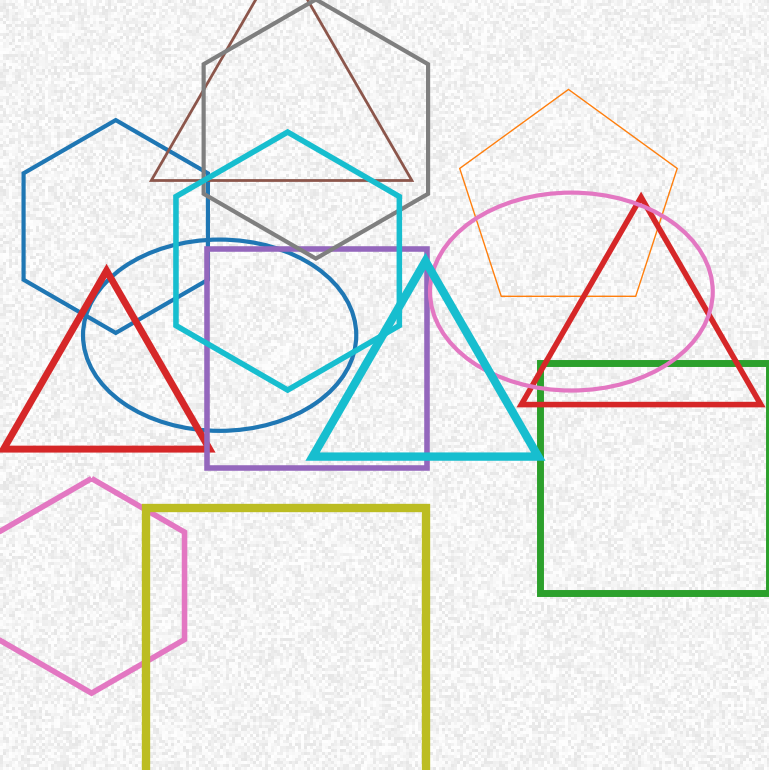[{"shape": "hexagon", "thickness": 1.5, "radius": 0.69, "center": [0.15, 0.706]}, {"shape": "oval", "thickness": 1.5, "radius": 0.89, "center": [0.285, 0.565]}, {"shape": "pentagon", "thickness": 0.5, "radius": 0.74, "center": [0.738, 0.735]}, {"shape": "square", "thickness": 2.5, "radius": 0.74, "center": [0.85, 0.379]}, {"shape": "triangle", "thickness": 2.5, "radius": 0.77, "center": [0.138, 0.494]}, {"shape": "triangle", "thickness": 2, "radius": 0.9, "center": [0.833, 0.564]}, {"shape": "square", "thickness": 2, "radius": 0.71, "center": [0.412, 0.534]}, {"shape": "triangle", "thickness": 1, "radius": 0.98, "center": [0.366, 0.863]}, {"shape": "oval", "thickness": 1.5, "radius": 0.92, "center": [0.742, 0.621]}, {"shape": "hexagon", "thickness": 2, "radius": 0.7, "center": [0.119, 0.239]}, {"shape": "hexagon", "thickness": 1.5, "radius": 0.84, "center": [0.41, 0.832]}, {"shape": "square", "thickness": 3, "radius": 0.91, "center": [0.372, 0.159]}, {"shape": "triangle", "thickness": 3, "radius": 0.85, "center": [0.553, 0.492]}, {"shape": "hexagon", "thickness": 2, "radius": 0.84, "center": [0.374, 0.661]}]